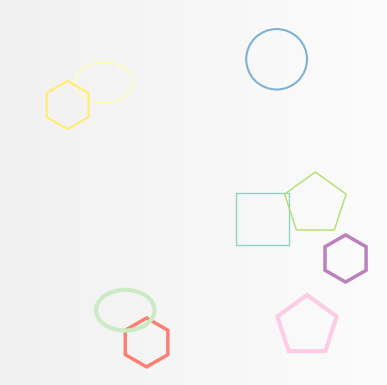[{"shape": "square", "thickness": 1, "radius": 0.34, "center": [0.677, 0.431]}, {"shape": "oval", "thickness": 1, "radius": 0.38, "center": [0.269, 0.786]}, {"shape": "hexagon", "thickness": 2.5, "radius": 0.32, "center": [0.378, 0.111]}, {"shape": "circle", "thickness": 1.5, "radius": 0.39, "center": [0.714, 0.846]}, {"shape": "pentagon", "thickness": 1, "radius": 0.42, "center": [0.814, 0.47]}, {"shape": "pentagon", "thickness": 3, "radius": 0.4, "center": [0.792, 0.153]}, {"shape": "hexagon", "thickness": 2.5, "radius": 0.31, "center": [0.892, 0.329]}, {"shape": "oval", "thickness": 3, "radius": 0.38, "center": [0.323, 0.194]}, {"shape": "hexagon", "thickness": 1.5, "radius": 0.31, "center": [0.174, 0.727]}]